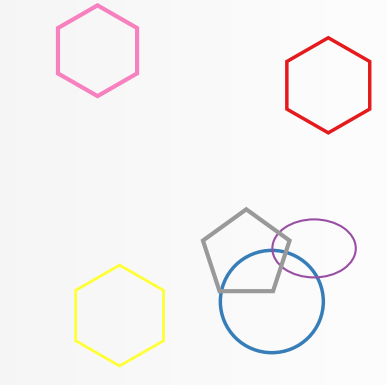[{"shape": "hexagon", "thickness": 2.5, "radius": 0.62, "center": [0.847, 0.778]}, {"shape": "circle", "thickness": 2.5, "radius": 0.66, "center": [0.702, 0.217]}, {"shape": "oval", "thickness": 1.5, "radius": 0.54, "center": [0.81, 0.355]}, {"shape": "hexagon", "thickness": 2, "radius": 0.65, "center": [0.309, 0.18]}, {"shape": "hexagon", "thickness": 3, "radius": 0.59, "center": [0.252, 0.868]}, {"shape": "pentagon", "thickness": 3, "radius": 0.59, "center": [0.636, 0.339]}]